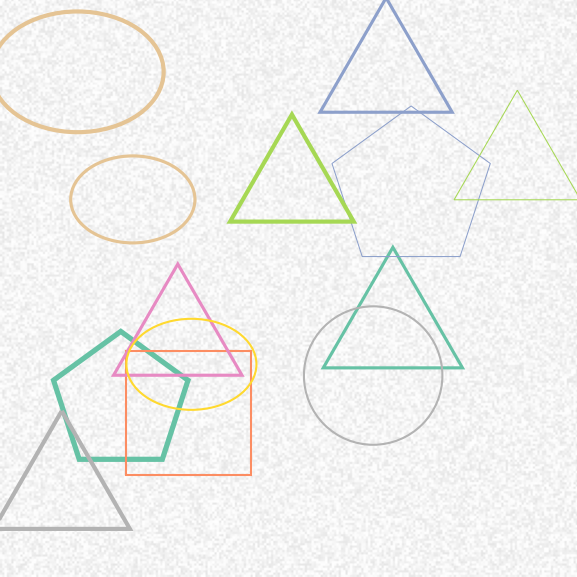[{"shape": "triangle", "thickness": 1.5, "radius": 0.7, "center": [0.68, 0.432]}, {"shape": "pentagon", "thickness": 2.5, "radius": 0.61, "center": [0.209, 0.303]}, {"shape": "square", "thickness": 1, "radius": 0.54, "center": [0.327, 0.284]}, {"shape": "pentagon", "thickness": 0.5, "radius": 0.72, "center": [0.712, 0.671]}, {"shape": "triangle", "thickness": 1.5, "radius": 0.66, "center": [0.669, 0.871]}, {"shape": "triangle", "thickness": 1.5, "radius": 0.64, "center": [0.308, 0.414]}, {"shape": "triangle", "thickness": 2, "radius": 0.62, "center": [0.505, 0.677]}, {"shape": "triangle", "thickness": 0.5, "radius": 0.63, "center": [0.896, 0.716]}, {"shape": "oval", "thickness": 1, "radius": 0.56, "center": [0.331, 0.368]}, {"shape": "oval", "thickness": 1.5, "radius": 0.54, "center": [0.23, 0.654]}, {"shape": "oval", "thickness": 2, "radius": 0.75, "center": [0.134, 0.875]}, {"shape": "circle", "thickness": 1, "radius": 0.6, "center": [0.646, 0.349]}, {"shape": "triangle", "thickness": 2, "radius": 0.68, "center": [0.107, 0.151]}]